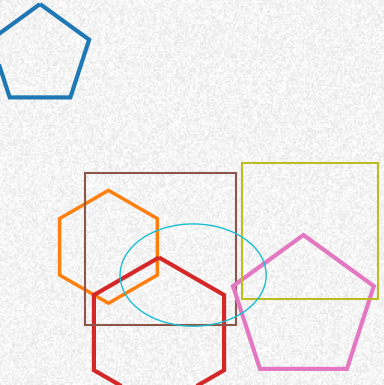[{"shape": "pentagon", "thickness": 3, "radius": 0.67, "center": [0.104, 0.855]}, {"shape": "hexagon", "thickness": 2.5, "radius": 0.73, "center": [0.282, 0.359]}, {"shape": "hexagon", "thickness": 3, "radius": 0.98, "center": [0.413, 0.136]}, {"shape": "square", "thickness": 1.5, "radius": 0.99, "center": [0.417, 0.352]}, {"shape": "pentagon", "thickness": 3, "radius": 0.96, "center": [0.788, 0.197]}, {"shape": "square", "thickness": 1.5, "radius": 0.88, "center": [0.806, 0.4]}, {"shape": "oval", "thickness": 1, "radius": 0.95, "center": [0.502, 0.286]}]